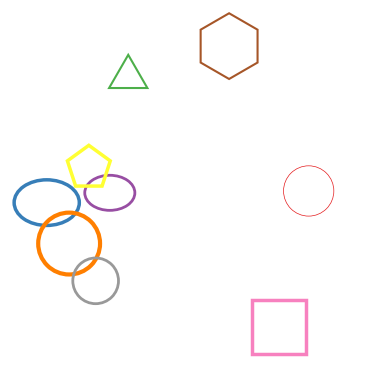[{"shape": "circle", "thickness": 0.5, "radius": 0.33, "center": [0.802, 0.504]}, {"shape": "oval", "thickness": 2.5, "radius": 0.42, "center": [0.121, 0.474]}, {"shape": "triangle", "thickness": 1.5, "radius": 0.29, "center": [0.333, 0.8]}, {"shape": "oval", "thickness": 2, "radius": 0.33, "center": [0.285, 0.499]}, {"shape": "circle", "thickness": 3, "radius": 0.4, "center": [0.18, 0.367]}, {"shape": "pentagon", "thickness": 2.5, "radius": 0.29, "center": [0.231, 0.564]}, {"shape": "hexagon", "thickness": 1.5, "radius": 0.43, "center": [0.595, 0.88]}, {"shape": "square", "thickness": 2.5, "radius": 0.35, "center": [0.724, 0.151]}, {"shape": "circle", "thickness": 2, "radius": 0.3, "center": [0.248, 0.271]}]